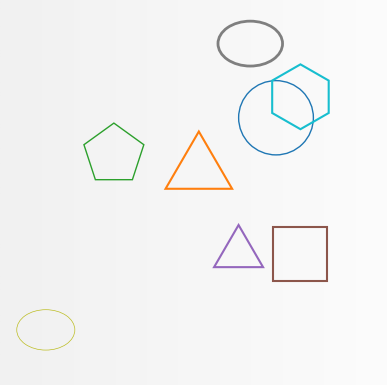[{"shape": "circle", "thickness": 1, "radius": 0.48, "center": [0.712, 0.694]}, {"shape": "triangle", "thickness": 1.5, "radius": 0.5, "center": [0.513, 0.559]}, {"shape": "pentagon", "thickness": 1, "radius": 0.41, "center": [0.294, 0.599]}, {"shape": "triangle", "thickness": 1.5, "radius": 0.36, "center": [0.616, 0.343]}, {"shape": "square", "thickness": 1.5, "radius": 0.35, "center": [0.774, 0.339]}, {"shape": "oval", "thickness": 2, "radius": 0.42, "center": [0.646, 0.887]}, {"shape": "oval", "thickness": 0.5, "radius": 0.37, "center": [0.118, 0.143]}, {"shape": "hexagon", "thickness": 1.5, "radius": 0.42, "center": [0.775, 0.749]}]